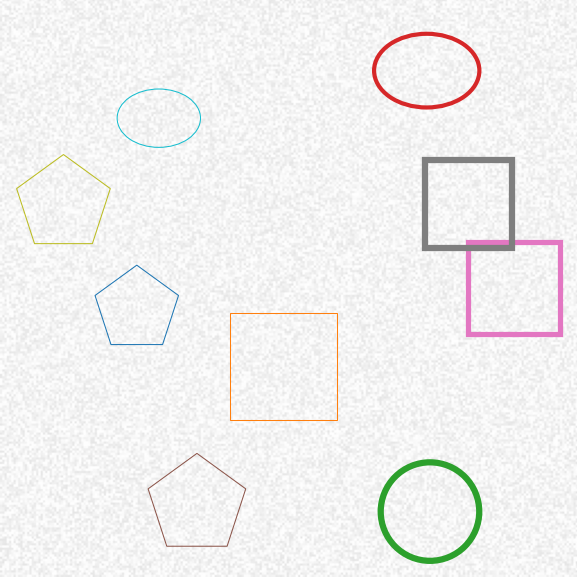[{"shape": "pentagon", "thickness": 0.5, "radius": 0.38, "center": [0.237, 0.464]}, {"shape": "square", "thickness": 0.5, "radius": 0.46, "center": [0.491, 0.365]}, {"shape": "circle", "thickness": 3, "radius": 0.43, "center": [0.745, 0.113]}, {"shape": "oval", "thickness": 2, "radius": 0.46, "center": [0.739, 0.877]}, {"shape": "pentagon", "thickness": 0.5, "radius": 0.44, "center": [0.341, 0.125]}, {"shape": "square", "thickness": 2.5, "radius": 0.4, "center": [0.89, 0.501]}, {"shape": "square", "thickness": 3, "radius": 0.38, "center": [0.811, 0.646]}, {"shape": "pentagon", "thickness": 0.5, "radius": 0.43, "center": [0.11, 0.646]}, {"shape": "oval", "thickness": 0.5, "radius": 0.36, "center": [0.275, 0.794]}]